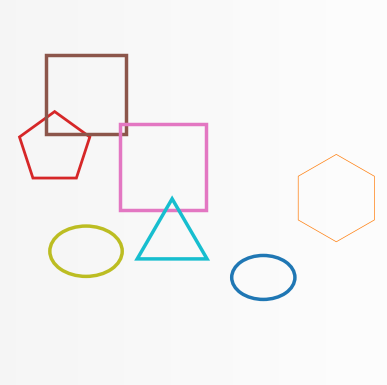[{"shape": "oval", "thickness": 2.5, "radius": 0.41, "center": [0.68, 0.279]}, {"shape": "hexagon", "thickness": 0.5, "radius": 0.57, "center": [0.868, 0.485]}, {"shape": "pentagon", "thickness": 2, "radius": 0.48, "center": [0.141, 0.615]}, {"shape": "square", "thickness": 2.5, "radius": 0.52, "center": [0.221, 0.755]}, {"shape": "square", "thickness": 2.5, "radius": 0.56, "center": [0.42, 0.566]}, {"shape": "oval", "thickness": 2.5, "radius": 0.47, "center": [0.222, 0.347]}, {"shape": "triangle", "thickness": 2.5, "radius": 0.52, "center": [0.444, 0.38]}]